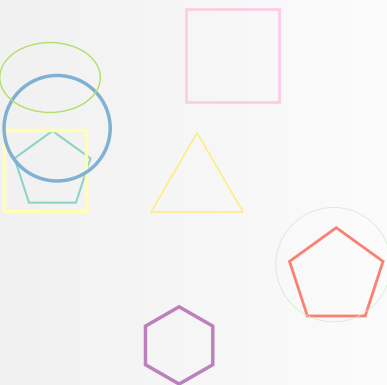[{"shape": "pentagon", "thickness": 1.5, "radius": 0.51, "center": [0.135, 0.557]}, {"shape": "square", "thickness": 2.5, "radius": 0.53, "center": [0.117, 0.557]}, {"shape": "pentagon", "thickness": 2, "radius": 0.63, "center": [0.868, 0.282]}, {"shape": "circle", "thickness": 2.5, "radius": 0.68, "center": [0.147, 0.667]}, {"shape": "oval", "thickness": 1, "radius": 0.65, "center": [0.129, 0.799]}, {"shape": "square", "thickness": 2, "radius": 0.6, "center": [0.6, 0.856]}, {"shape": "hexagon", "thickness": 2.5, "radius": 0.5, "center": [0.462, 0.103]}, {"shape": "circle", "thickness": 0.5, "radius": 0.74, "center": [0.86, 0.313]}, {"shape": "triangle", "thickness": 1, "radius": 0.69, "center": [0.509, 0.518]}]